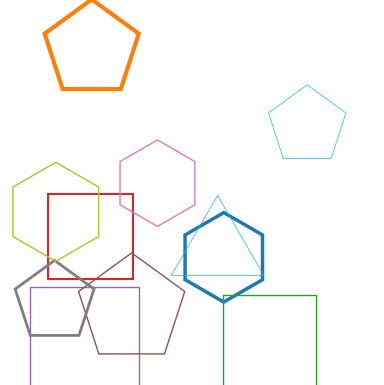[{"shape": "hexagon", "thickness": 2.5, "radius": 0.58, "center": [0.581, 0.332]}, {"shape": "pentagon", "thickness": 3, "radius": 0.64, "center": [0.238, 0.873]}, {"shape": "square", "thickness": 1, "radius": 0.61, "center": [0.7, 0.113]}, {"shape": "square", "thickness": 1.5, "radius": 0.55, "center": [0.236, 0.387]}, {"shape": "square", "thickness": 1, "radius": 0.71, "center": [0.219, 0.113]}, {"shape": "pentagon", "thickness": 1, "radius": 0.73, "center": [0.342, 0.198]}, {"shape": "hexagon", "thickness": 1, "radius": 0.56, "center": [0.409, 0.524]}, {"shape": "pentagon", "thickness": 2, "radius": 0.54, "center": [0.142, 0.216]}, {"shape": "hexagon", "thickness": 1, "radius": 0.64, "center": [0.145, 0.45]}, {"shape": "pentagon", "thickness": 0.5, "radius": 0.53, "center": [0.798, 0.674]}, {"shape": "triangle", "thickness": 0.5, "radius": 0.69, "center": [0.565, 0.354]}]